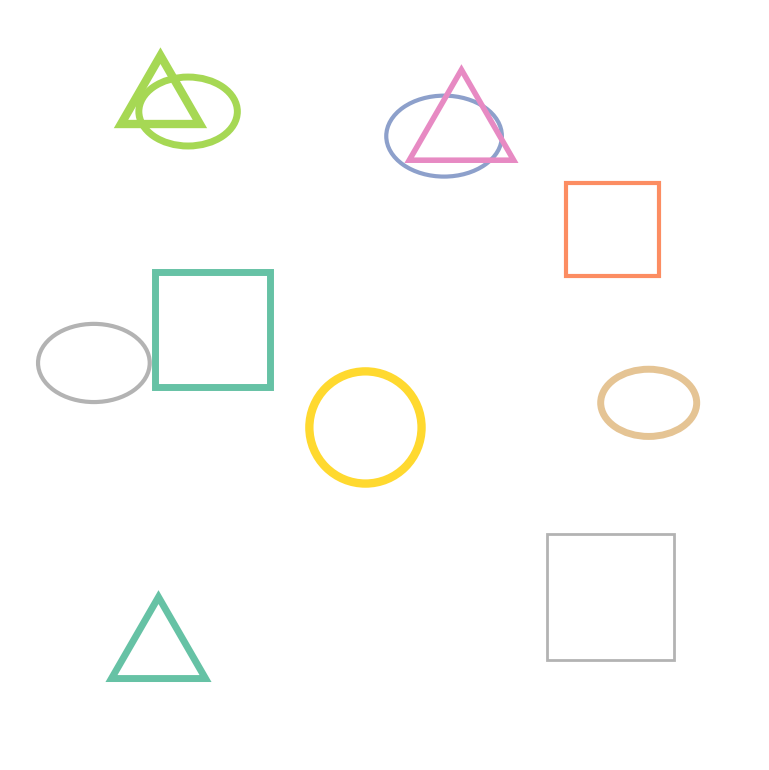[{"shape": "triangle", "thickness": 2.5, "radius": 0.35, "center": [0.206, 0.154]}, {"shape": "square", "thickness": 2.5, "radius": 0.38, "center": [0.276, 0.572]}, {"shape": "square", "thickness": 1.5, "radius": 0.3, "center": [0.796, 0.702]}, {"shape": "oval", "thickness": 1.5, "radius": 0.38, "center": [0.577, 0.823]}, {"shape": "triangle", "thickness": 2, "radius": 0.39, "center": [0.599, 0.831]}, {"shape": "oval", "thickness": 2.5, "radius": 0.32, "center": [0.244, 0.855]}, {"shape": "triangle", "thickness": 3, "radius": 0.3, "center": [0.208, 0.869]}, {"shape": "circle", "thickness": 3, "radius": 0.36, "center": [0.475, 0.445]}, {"shape": "oval", "thickness": 2.5, "radius": 0.31, "center": [0.842, 0.477]}, {"shape": "oval", "thickness": 1.5, "radius": 0.36, "center": [0.122, 0.529]}, {"shape": "square", "thickness": 1, "radius": 0.41, "center": [0.793, 0.225]}]